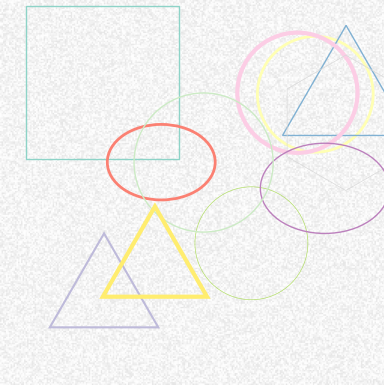[{"shape": "square", "thickness": 1, "radius": 0.99, "center": [0.266, 0.785]}, {"shape": "circle", "thickness": 2, "radius": 0.75, "center": [0.819, 0.755]}, {"shape": "triangle", "thickness": 1.5, "radius": 0.81, "center": [0.27, 0.231]}, {"shape": "oval", "thickness": 2, "radius": 0.7, "center": [0.419, 0.579]}, {"shape": "triangle", "thickness": 1, "radius": 0.95, "center": [0.899, 0.743]}, {"shape": "circle", "thickness": 0.5, "radius": 0.73, "center": [0.653, 0.368]}, {"shape": "circle", "thickness": 3, "radius": 0.78, "center": [0.772, 0.759]}, {"shape": "hexagon", "thickness": 0.5, "radius": 0.88, "center": [0.898, 0.681]}, {"shape": "oval", "thickness": 1, "radius": 0.84, "center": [0.844, 0.511]}, {"shape": "circle", "thickness": 1, "radius": 0.9, "center": [0.529, 0.578]}, {"shape": "triangle", "thickness": 3, "radius": 0.78, "center": [0.402, 0.307]}]